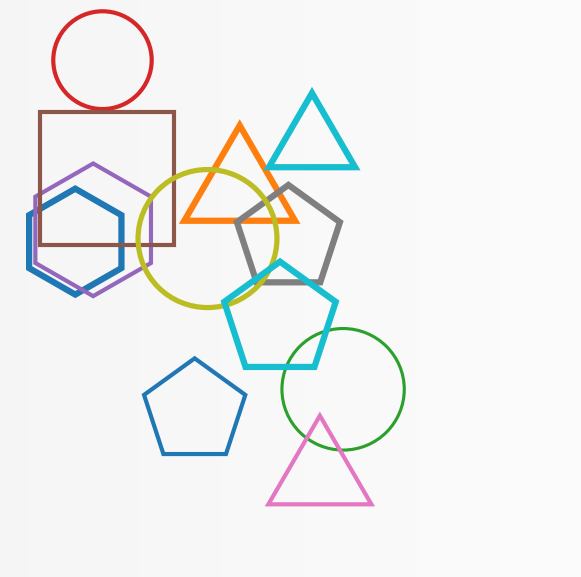[{"shape": "hexagon", "thickness": 3, "radius": 0.46, "center": [0.13, 0.581]}, {"shape": "pentagon", "thickness": 2, "radius": 0.46, "center": [0.335, 0.287]}, {"shape": "triangle", "thickness": 3, "radius": 0.55, "center": [0.412, 0.672]}, {"shape": "circle", "thickness": 1.5, "radius": 0.53, "center": [0.59, 0.325]}, {"shape": "circle", "thickness": 2, "radius": 0.42, "center": [0.176, 0.895]}, {"shape": "hexagon", "thickness": 2, "radius": 0.57, "center": [0.16, 0.601]}, {"shape": "square", "thickness": 2, "radius": 0.58, "center": [0.184, 0.69]}, {"shape": "triangle", "thickness": 2, "radius": 0.51, "center": [0.55, 0.177]}, {"shape": "pentagon", "thickness": 3, "radius": 0.47, "center": [0.496, 0.586]}, {"shape": "circle", "thickness": 2.5, "radius": 0.6, "center": [0.357, 0.586]}, {"shape": "triangle", "thickness": 3, "radius": 0.43, "center": [0.537, 0.752]}, {"shape": "pentagon", "thickness": 3, "radius": 0.5, "center": [0.482, 0.445]}]